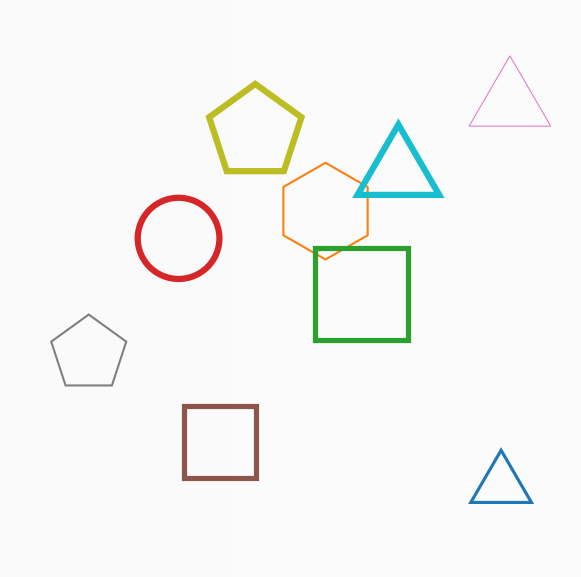[{"shape": "triangle", "thickness": 1.5, "radius": 0.3, "center": [0.862, 0.159]}, {"shape": "hexagon", "thickness": 1, "radius": 0.42, "center": [0.56, 0.634]}, {"shape": "square", "thickness": 2.5, "radius": 0.4, "center": [0.622, 0.49]}, {"shape": "circle", "thickness": 3, "radius": 0.35, "center": [0.307, 0.586]}, {"shape": "square", "thickness": 2.5, "radius": 0.31, "center": [0.378, 0.234]}, {"shape": "triangle", "thickness": 0.5, "radius": 0.41, "center": [0.877, 0.821]}, {"shape": "pentagon", "thickness": 1, "radius": 0.34, "center": [0.153, 0.387]}, {"shape": "pentagon", "thickness": 3, "radius": 0.42, "center": [0.439, 0.77]}, {"shape": "triangle", "thickness": 3, "radius": 0.41, "center": [0.685, 0.702]}]